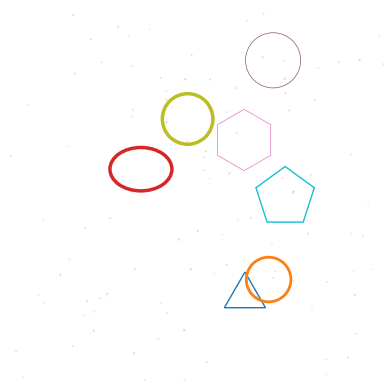[{"shape": "triangle", "thickness": 1, "radius": 0.31, "center": [0.636, 0.232]}, {"shape": "circle", "thickness": 2, "radius": 0.29, "center": [0.698, 0.274]}, {"shape": "oval", "thickness": 2.5, "radius": 0.4, "center": [0.366, 0.561]}, {"shape": "circle", "thickness": 0.5, "radius": 0.36, "center": [0.709, 0.843]}, {"shape": "hexagon", "thickness": 0.5, "radius": 0.4, "center": [0.634, 0.636]}, {"shape": "circle", "thickness": 2.5, "radius": 0.33, "center": [0.487, 0.691]}, {"shape": "pentagon", "thickness": 1, "radius": 0.4, "center": [0.741, 0.488]}]